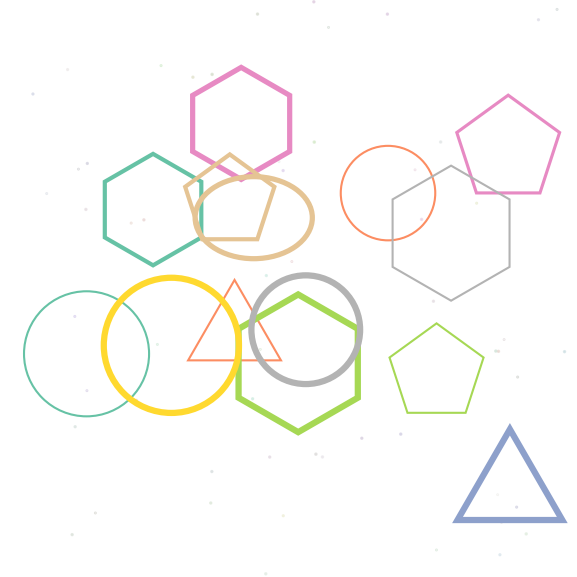[{"shape": "circle", "thickness": 1, "radius": 0.54, "center": [0.15, 0.386]}, {"shape": "hexagon", "thickness": 2, "radius": 0.48, "center": [0.265, 0.636]}, {"shape": "circle", "thickness": 1, "radius": 0.41, "center": [0.672, 0.665]}, {"shape": "triangle", "thickness": 1, "radius": 0.46, "center": [0.406, 0.422]}, {"shape": "triangle", "thickness": 3, "radius": 0.52, "center": [0.883, 0.151]}, {"shape": "pentagon", "thickness": 1.5, "radius": 0.47, "center": [0.88, 0.741]}, {"shape": "hexagon", "thickness": 2.5, "radius": 0.49, "center": [0.418, 0.785]}, {"shape": "hexagon", "thickness": 3, "radius": 0.6, "center": [0.516, 0.37]}, {"shape": "pentagon", "thickness": 1, "radius": 0.43, "center": [0.756, 0.354]}, {"shape": "circle", "thickness": 3, "radius": 0.59, "center": [0.297, 0.401]}, {"shape": "pentagon", "thickness": 2, "radius": 0.41, "center": [0.398, 0.651]}, {"shape": "oval", "thickness": 2.5, "radius": 0.51, "center": [0.439, 0.622]}, {"shape": "circle", "thickness": 3, "radius": 0.47, "center": [0.529, 0.428]}, {"shape": "hexagon", "thickness": 1, "radius": 0.58, "center": [0.781, 0.595]}]